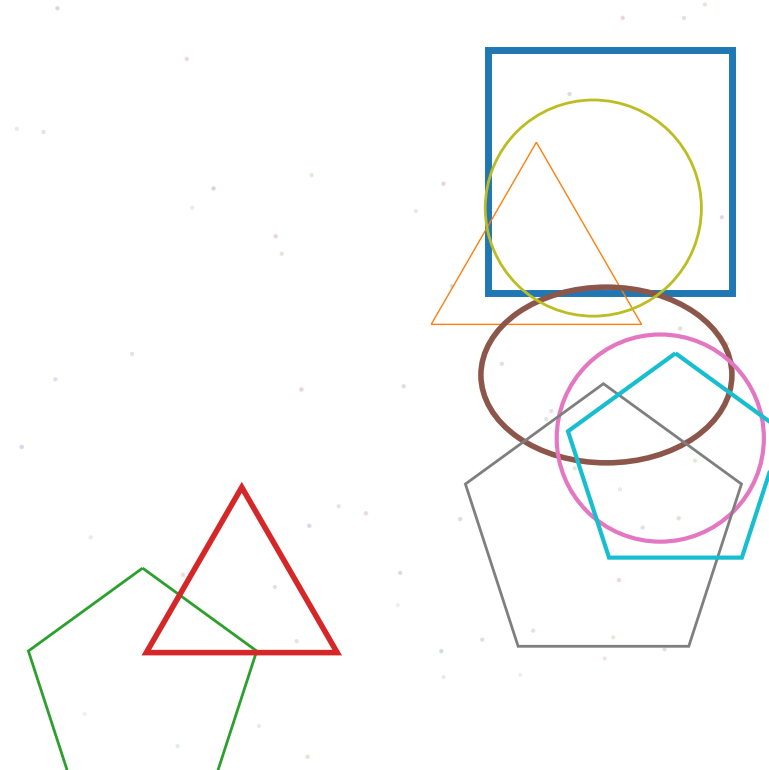[{"shape": "square", "thickness": 2.5, "radius": 0.79, "center": [0.792, 0.777]}, {"shape": "triangle", "thickness": 0.5, "radius": 0.79, "center": [0.697, 0.658]}, {"shape": "pentagon", "thickness": 1, "radius": 0.78, "center": [0.185, 0.106]}, {"shape": "triangle", "thickness": 2, "radius": 0.72, "center": [0.314, 0.224]}, {"shape": "oval", "thickness": 2, "radius": 0.81, "center": [0.788, 0.513]}, {"shape": "circle", "thickness": 1.5, "radius": 0.67, "center": [0.858, 0.431]}, {"shape": "pentagon", "thickness": 1, "radius": 0.94, "center": [0.784, 0.313]}, {"shape": "circle", "thickness": 1, "radius": 0.7, "center": [0.771, 0.73]}, {"shape": "pentagon", "thickness": 1.5, "radius": 0.73, "center": [0.877, 0.395]}]